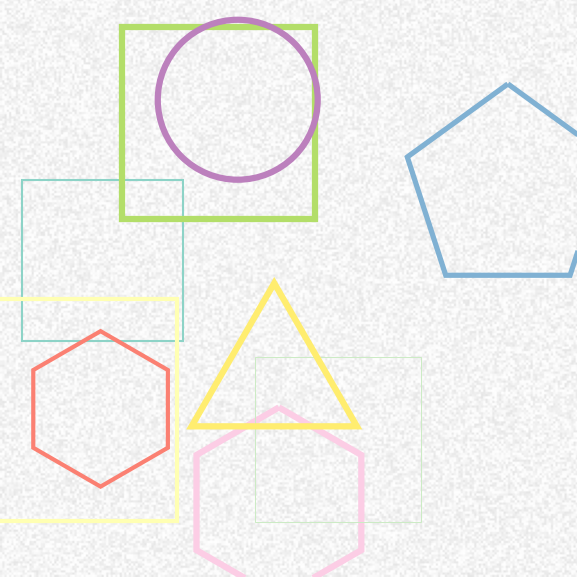[{"shape": "square", "thickness": 1, "radius": 0.7, "center": [0.178, 0.548]}, {"shape": "square", "thickness": 2, "radius": 0.96, "center": [0.115, 0.289]}, {"shape": "hexagon", "thickness": 2, "radius": 0.67, "center": [0.174, 0.291]}, {"shape": "pentagon", "thickness": 2.5, "radius": 0.92, "center": [0.879, 0.671]}, {"shape": "square", "thickness": 3, "radius": 0.83, "center": [0.379, 0.786]}, {"shape": "hexagon", "thickness": 3, "radius": 0.82, "center": [0.483, 0.129]}, {"shape": "circle", "thickness": 3, "radius": 0.69, "center": [0.412, 0.826]}, {"shape": "square", "thickness": 0.5, "radius": 0.72, "center": [0.585, 0.238]}, {"shape": "triangle", "thickness": 3, "radius": 0.83, "center": [0.475, 0.344]}]